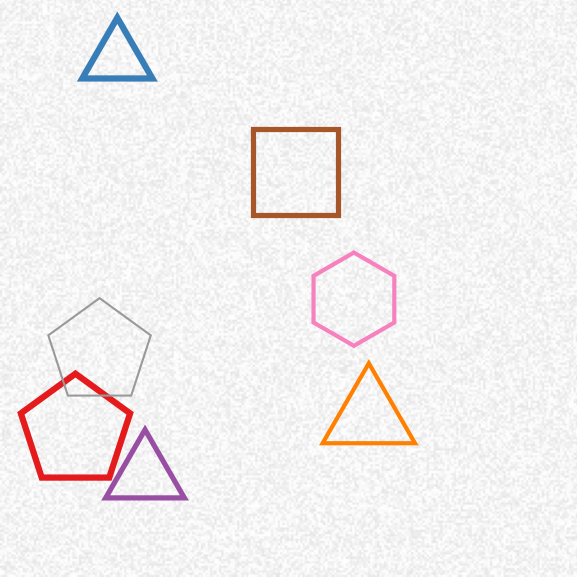[{"shape": "pentagon", "thickness": 3, "radius": 0.5, "center": [0.131, 0.253]}, {"shape": "triangle", "thickness": 3, "radius": 0.35, "center": [0.203, 0.898]}, {"shape": "triangle", "thickness": 2.5, "radius": 0.39, "center": [0.251, 0.176]}, {"shape": "triangle", "thickness": 2, "radius": 0.46, "center": [0.639, 0.278]}, {"shape": "square", "thickness": 2.5, "radius": 0.37, "center": [0.511, 0.701]}, {"shape": "hexagon", "thickness": 2, "radius": 0.4, "center": [0.613, 0.481]}, {"shape": "pentagon", "thickness": 1, "radius": 0.47, "center": [0.172, 0.39]}]